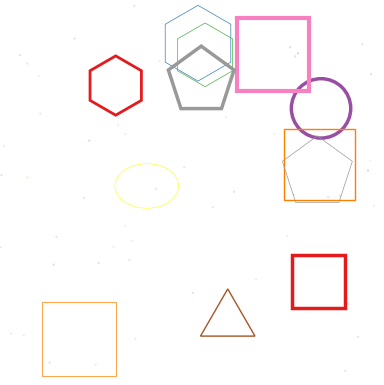[{"shape": "square", "thickness": 2.5, "radius": 0.35, "center": [0.827, 0.269]}, {"shape": "hexagon", "thickness": 2, "radius": 0.39, "center": [0.301, 0.778]}, {"shape": "hexagon", "thickness": 0.5, "radius": 0.49, "center": [0.514, 0.888]}, {"shape": "hexagon", "thickness": 0.5, "radius": 0.41, "center": [0.533, 0.858]}, {"shape": "circle", "thickness": 2.5, "radius": 0.39, "center": [0.834, 0.719]}, {"shape": "square", "thickness": 0.5, "radius": 0.48, "center": [0.205, 0.12]}, {"shape": "square", "thickness": 1, "radius": 0.46, "center": [0.829, 0.573]}, {"shape": "oval", "thickness": 0.5, "radius": 0.41, "center": [0.381, 0.517]}, {"shape": "triangle", "thickness": 1, "radius": 0.41, "center": [0.592, 0.168]}, {"shape": "square", "thickness": 3, "radius": 0.47, "center": [0.709, 0.858]}, {"shape": "pentagon", "thickness": 2.5, "radius": 0.45, "center": [0.523, 0.79]}, {"shape": "pentagon", "thickness": 0.5, "radius": 0.48, "center": [0.824, 0.552]}]